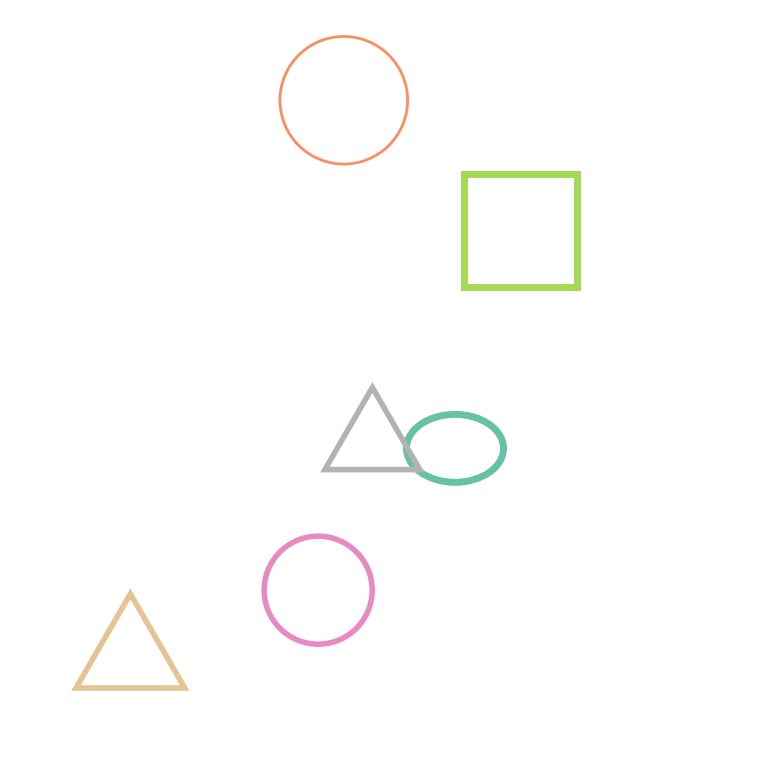[{"shape": "oval", "thickness": 2.5, "radius": 0.32, "center": [0.591, 0.418]}, {"shape": "circle", "thickness": 1, "radius": 0.41, "center": [0.446, 0.87]}, {"shape": "circle", "thickness": 2, "radius": 0.35, "center": [0.413, 0.234]}, {"shape": "square", "thickness": 2.5, "radius": 0.37, "center": [0.676, 0.701]}, {"shape": "triangle", "thickness": 2, "radius": 0.41, "center": [0.169, 0.147]}, {"shape": "triangle", "thickness": 2, "radius": 0.36, "center": [0.484, 0.426]}]